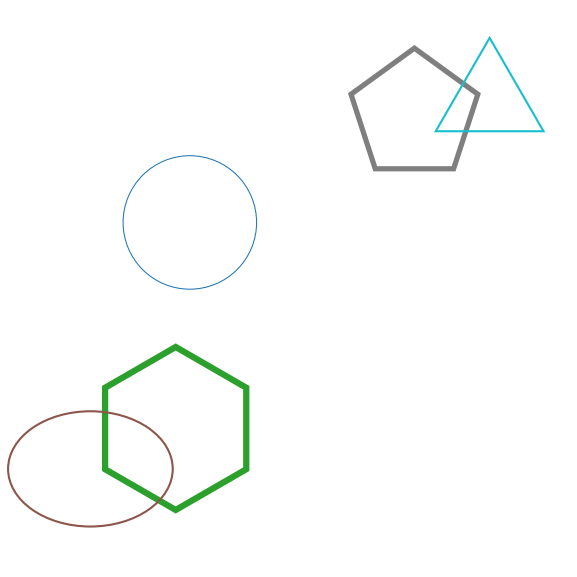[{"shape": "circle", "thickness": 0.5, "radius": 0.58, "center": [0.329, 0.614]}, {"shape": "hexagon", "thickness": 3, "radius": 0.71, "center": [0.304, 0.257]}, {"shape": "oval", "thickness": 1, "radius": 0.71, "center": [0.157, 0.187]}, {"shape": "pentagon", "thickness": 2.5, "radius": 0.58, "center": [0.718, 0.8]}, {"shape": "triangle", "thickness": 1, "radius": 0.54, "center": [0.848, 0.826]}]